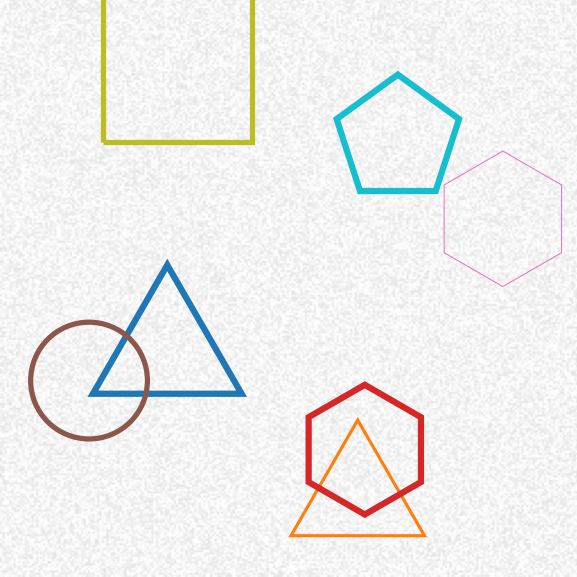[{"shape": "triangle", "thickness": 3, "radius": 0.74, "center": [0.29, 0.392]}, {"shape": "triangle", "thickness": 1.5, "radius": 0.67, "center": [0.619, 0.138]}, {"shape": "hexagon", "thickness": 3, "radius": 0.56, "center": [0.632, 0.221]}, {"shape": "circle", "thickness": 2.5, "radius": 0.51, "center": [0.154, 0.34]}, {"shape": "hexagon", "thickness": 0.5, "radius": 0.59, "center": [0.871, 0.62]}, {"shape": "square", "thickness": 2.5, "radius": 0.65, "center": [0.308, 0.883]}, {"shape": "pentagon", "thickness": 3, "radius": 0.56, "center": [0.689, 0.759]}]